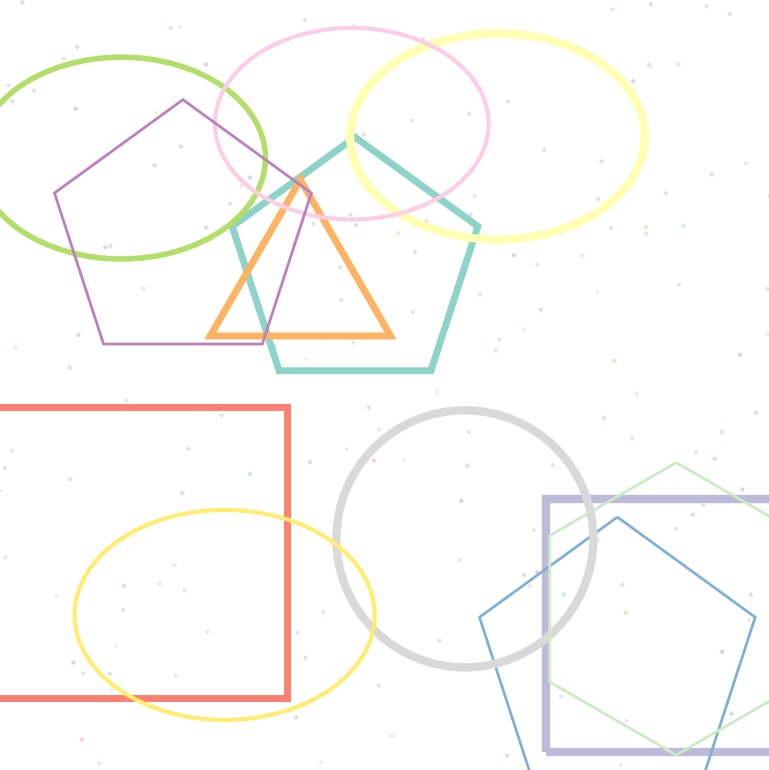[{"shape": "pentagon", "thickness": 2.5, "radius": 0.84, "center": [0.461, 0.654]}, {"shape": "oval", "thickness": 3, "radius": 0.96, "center": [0.646, 0.823]}, {"shape": "square", "thickness": 3, "radius": 0.82, "center": [0.873, 0.188]}, {"shape": "square", "thickness": 2.5, "radius": 0.94, "center": [0.184, 0.283]}, {"shape": "pentagon", "thickness": 1, "radius": 0.94, "center": [0.802, 0.14]}, {"shape": "triangle", "thickness": 2.5, "radius": 0.68, "center": [0.39, 0.631]}, {"shape": "oval", "thickness": 2, "radius": 0.94, "center": [0.158, 0.795]}, {"shape": "oval", "thickness": 1.5, "radius": 0.89, "center": [0.457, 0.839]}, {"shape": "circle", "thickness": 3, "radius": 0.83, "center": [0.604, 0.3]}, {"shape": "pentagon", "thickness": 1, "radius": 0.88, "center": [0.238, 0.695]}, {"shape": "hexagon", "thickness": 1, "radius": 0.95, "center": [0.878, 0.209]}, {"shape": "oval", "thickness": 1.5, "radius": 0.97, "center": [0.292, 0.201]}]